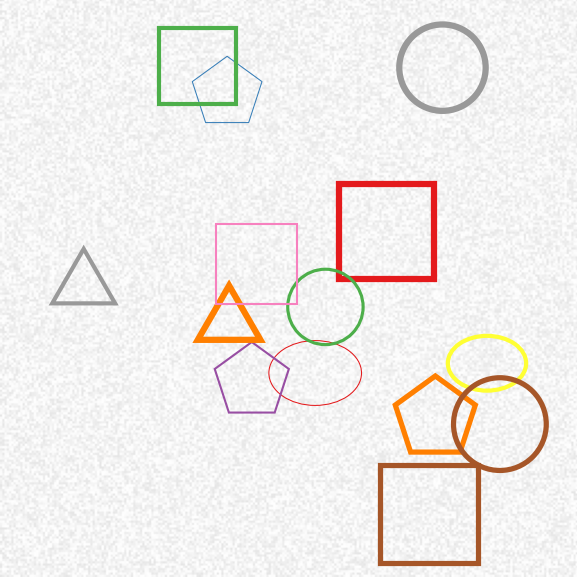[{"shape": "square", "thickness": 3, "radius": 0.41, "center": [0.669, 0.598]}, {"shape": "oval", "thickness": 0.5, "radius": 0.4, "center": [0.546, 0.353]}, {"shape": "pentagon", "thickness": 0.5, "radius": 0.32, "center": [0.393, 0.838]}, {"shape": "circle", "thickness": 1.5, "radius": 0.33, "center": [0.563, 0.468]}, {"shape": "square", "thickness": 2, "radius": 0.33, "center": [0.342, 0.884]}, {"shape": "pentagon", "thickness": 1, "radius": 0.34, "center": [0.436, 0.339]}, {"shape": "pentagon", "thickness": 2.5, "radius": 0.36, "center": [0.754, 0.275]}, {"shape": "triangle", "thickness": 3, "radius": 0.31, "center": [0.397, 0.442]}, {"shape": "oval", "thickness": 2, "radius": 0.34, "center": [0.843, 0.37]}, {"shape": "circle", "thickness": 2.5, "radius": 0.4, "center": [0.866, 0.265]}, {"shape": "square", "thickness": 2.5, "radius": 0.42, "center": [0.742, 0.109]}, {"shape": "square", "thickness": 1, "radius": 0.35, "center": [0.445, 0.542]}, {"shape": "circle", "thickness": 3, "radius": 0.37, "center": [0.766, 0.882]}, {"shape": "triangle", "thickness": 2, "radius": 0.31, "center": [0.145, 0.505]}]